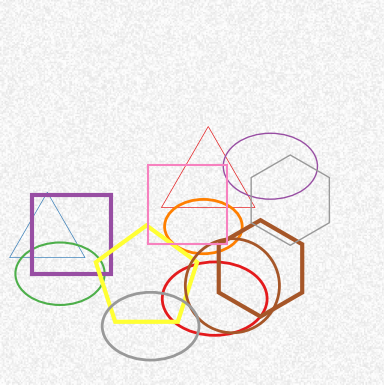[{"shape": "oval", "thickness": 2, "radius": 0.68, "center": [0.558, 0.224]}, {"shape": "triangle", "thickness": 0.5, "radius": 0.7, "center": [0.541, 0.531]}, {"shape": "triangle", "thickness": 0.5, "radius": 0.57, "center": [0.123, 0.387]}, {"shape": "oval", "thickness": 1.5, "radius": 0.58, "center": [0.156, 0.289]}, {"shape": "square", "thickness": 3, "radius": 0.51, "center": [0.186, 0.391]}, {"shape": "oval", "thickness": 1, "radius": 0.61, "center": [0.702, 0.568]}, {"shape": "oval", "thickness": 2, "radius": 0.5, "center": [0.528, 0.412]}, {"shape": "pentagon", "thickness": 3, "radius": 0.69, "center": [0.38, 0.276]}, {"shape": "circle", "thickness": 2, "radius": 0.61, "center": [0.604, 0.258]}, {"shape": "hexagon", "thickness": 3, "radius": 0.63, "center": [0.677, 0.303]}, {"shape": "square", "thickness": 1.5, "radius": 0.51, "center": [0.487, 0.468]}, {"shape": "oval", "thickness": 2, "radius": 0.63, "center": [0.391, 0.153]}, {"shape": "hexagon", "thickness": 1, "radius": 0.59, "center": [0.754, 0.48]}]